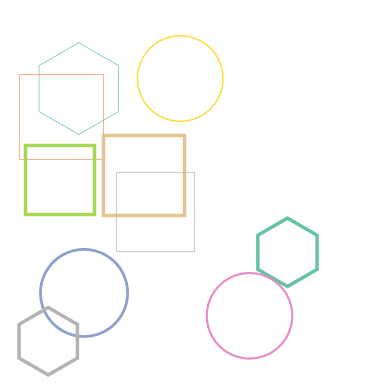[{"shape": "hexagon", "thickness": 0.5, "radius": 0.6, "center": [0.205, 0.77]}, {"shape": "hexagon", "thickness": 2.5, "radius": 0.44, "center": [0.747, 0.345]}, {"shape": "square", "thickness": 0.5, "radius": 0.55, "center": [0.158, 0.698]}, {"shape": "circle", "thickness": 2, "radius": 0.57, "center": [0.218, 0.239]}, {"shape": "circle", "thickness": 1.5, "radius": 0.55, "center": [0.648, 0.18]}, {"shape": "square", "thickness": 2.5, "radius": 0.45, "center": [0.154, 0.533]}, {"shape": "circle", "thickness": 1, "radius": 0.56, "center": [0.468, 0.796]}, {"shape": "square", "thickness": 2.5, "radius": 0.52, "center": [0.372, 0.545]}, {"shape": "square", "thickness": 0.5, "radius": 0.51, "center": [0.403, 0.451]}, {"shape": "hexagon", "thickness": 2.5, "radius": 0.44, "center": [0.125, 0.114]}]